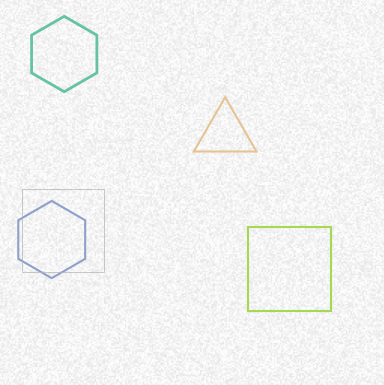[{"shape": "hexagon", "thickness": 2, "radius": 0.49, "center": [0.167, 0.86]}, {"shape": "hexagon", "thickness": 1.5, "radius": 0.5, "center": [0.134, 0.378]}, {"shape": "square", "thickness": 1.5, "radius": 0.54, "center": [0.752, 0.301]}, {"shape": "triangle", "thickness": 1.5, "radius": 0.47, "center": [0.585, 0.653]}, {"shape": "square", "thickness": 0.5, "radius": 0.53, "center": [0.163, 0.402]}]